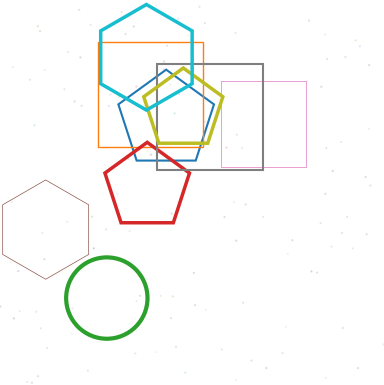[{"shape": "pentagon", "thickness": 1.5, "radius": 0.65, "center": [0.432, 0.689]}, {"shape": "square", "thickness": 1, "radius": 0.68, "center": [0.391, 0.754]}, {"shape": "circle", "thickness": 3, "radius": 0.53, "center": [0.277, 0.226]}, {"shape": "pentagon", "thickness": 2.5, "radius": 0.58, "center": [0.382, 0.515]}, {"shape": "hexagon", "thickness": 0.5, "radius": 0.64, "center": [0.119, 0.404]}, {"shape": "square", "thickness": 0.5, "radius": 0.55, "center": [0.683, 0.678]}, {"shape": "square", "thickness": 1.5, "radius": 0.69, "center": [0.545, 0.697]}, {"shape": "pentagon", "thickness": 2.5, "radius": 0.54, "center": [0.476, 0.715]}, {"shape": "hexagon", "thickness": 2.5, "radius": 0.69, "center": [0.38, 0.851]}]